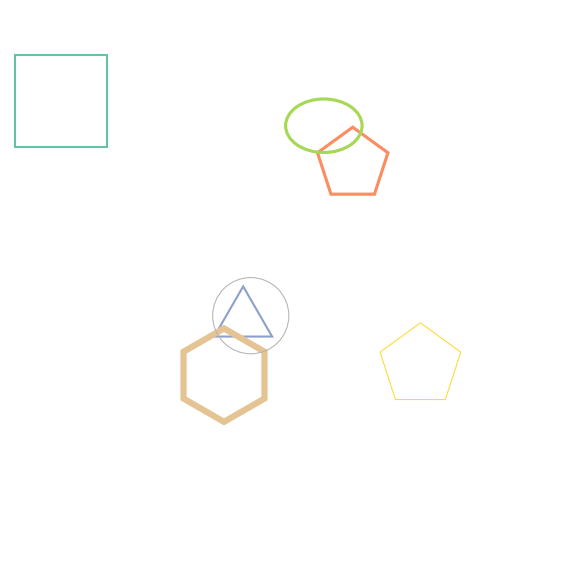[{"shape": "square", "thickness": 1, "radius": 0.4, "center": [0.106, 0.824]}, {"shape": "pentagon", "thickness": 1.5, "radius": 0.32, "center": [0.611, 0.715]}, {"shape": "triangle", "thickness": 1, "radius": 0.29, "center": [0.421, 0.445]}, {"shape": "oval", "thickness": 1.5, "radius": 0.33, "center": [0.561, 0.781]}, {"shape": "pentagon", "thickness": 0.5, "radius": 0.37, "center": [0.728, 0.367]}, {"shape": "hexagon", "thickness": 3, "radius": 0.4, "center": [0.388, 0.35]}, {"shape": "circle", "thickness": 0.5, "radius": 0.33, "center": [0.434, 0.452]}]